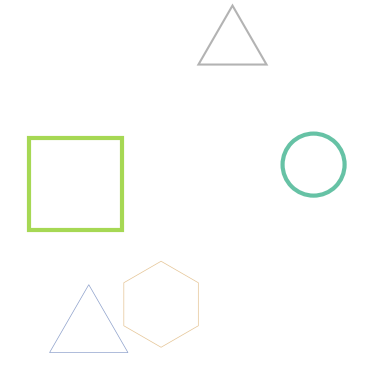[{"shape": "circle", "thickness": 3, "radius": 0.4, "center": [0.814, 0.572]}, {"shape": "triangle", "thickness": 0.5, "radius": 0.59, "center": [0.231, 0.143]}, {"shape": "square", "thickness": 3, "radius": 0.6, "center": [0.196, 0.522]}, {"shape": "hexagon", "thickness": 0.5, "radius": 0.56, "center": [0.418, 0.21]}, {"shape": "triangle", "thickness": 1.5, "radius": 0.51, "center": [0.604, 0.883]}]